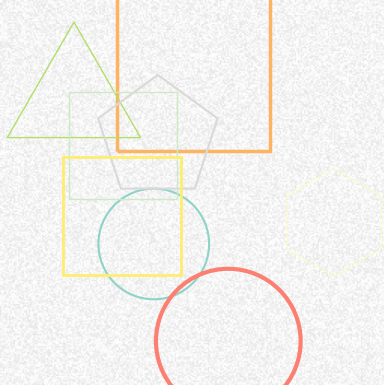[{"shape": "circle", "thickness": 1.5, "radius": 0.72, "center": [0.399, 0.366]}, {"shape": "hexagon", "thickness": 0.5, "radius": 0.7, "center": [0.867, 0.422]}, {"shape": "circle", "thickness": 3, "radius": 0.94, "center": [0.593, 0.114]}, {"shape": "square", "thickness": 2.5, "radius": 0.99, "center": [0.503, 0.808]}, {"shape": "triangle", "thickness": 1, "radius": 1.0, "center": [0.192, 0.743]}, {"shape": "pentagon", "thickness": 1.5, "radius": 0.82, "center": [0.41, 0.642]}, {"shape": "square", "thickness": 1, "radius": 0.7, "center": [0.319, 0.622]}, {"shape": "square", "thickness": 2, "radius": 0.76, "center": [0.317, 0.439]}]